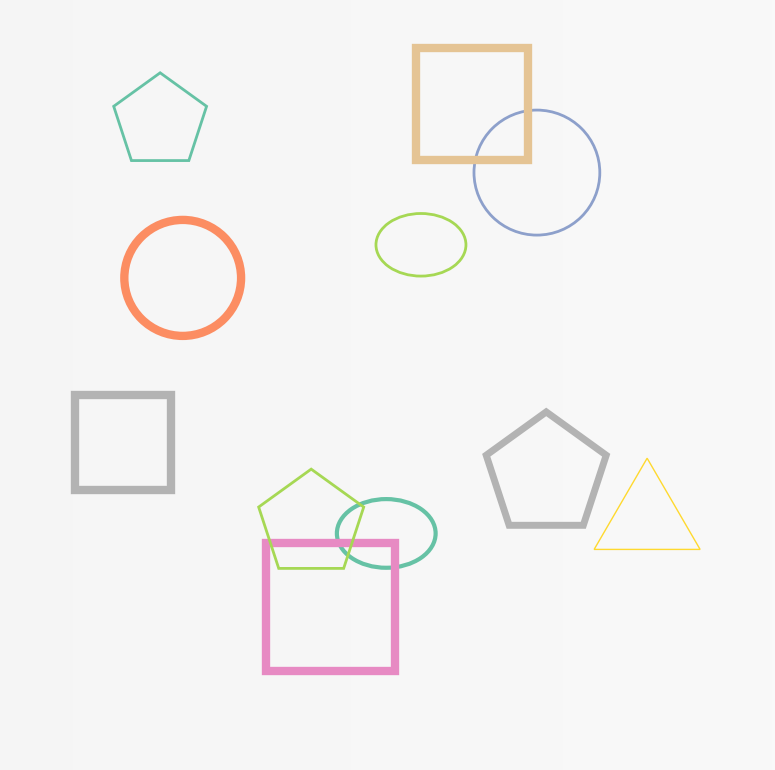[{"shape": "oval", "thickness": 1.5, "radius": 0.32, "center": [0.498, 0.307]}, {"shape": "pentagon", "thickness": 1, "radius": 0.32, "center": [0.207, 0.842]}, {"shape": "circle", "thickness": 3, "radius": 0.38, "center": [0.236, 0.639]}, {"shape": "circle", "thickness": 1, "radius": 0.41, "center": [0.693, 0.776]}, {"shape": "square", "thickness": 3, "radius": 0.42, "center": [0.427, 0.212]}, {"shape": "pentagon", "thickness": 1, "radius": 0.36, "center": [0.402, 0.319]}, {"shape": "oval", "thickness": 1, "radius": 0.29, "center": [0.543, 0.682]}, {"shape": "triangle", "thickness": 0.5, "radius": 0.39, "center": [0.835, 0.326]}, {"shape": "square", "thickness": 3, "radius": 0.36, "center": [0.609, 0.865]}, {"shape": "pentagon", "thickness": 2.5, "radius": 0.41, "center": [0.705, 0.384]}, {"shape": "square", "thickness": 3, "radius": 0.31, "center": [0.158, 0.425]}]